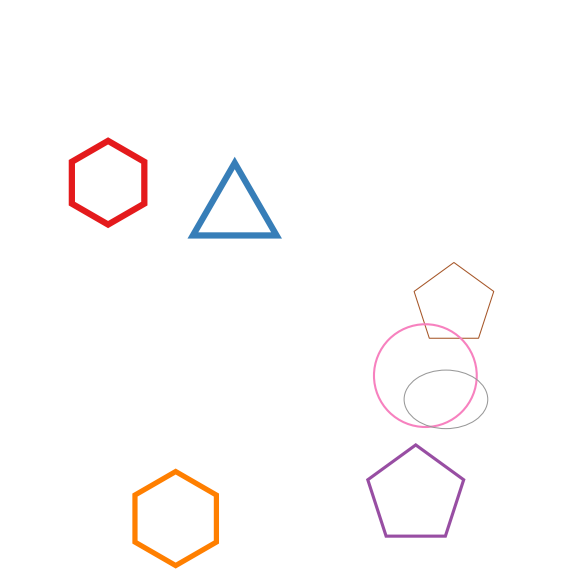[{"shape": "hexagon", "thickness": 3, "radius": 0.36, "center": [0.187, 0.683]}, {"shape": "triangle", "thickness": 3, "radius": 0.42, "center": [0.406, 0.633]}, {"shape": "pentagon", "thickness": 1.5, "radius": 0.44, "center": [0.72, 0.141]}, {"shape": "hexagon", "thickness": 2.5, "radius": 0.41, "center": [0.304, 0.101]}, {"shape": "pentagon", "thickness": 0.5, "radius": 0.36, "center": [0.786, 0.472]}, {"shape": "circle", "thickness": 1, "radius": 0.44, "center": [0.737, 0.349]}, {"shape": "oval", "thickness": 0.5, "radius": 0.36, "center": [0.772, 0.308]}]